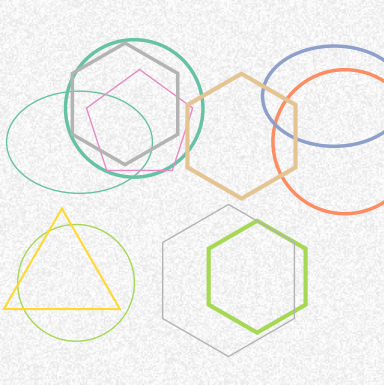[{"shape": "circle", "thickness": 2.5, "radius": 0.89, "center": [0.349, 0.718]}, {"shape": "oval", "thickness": 1, "radius": 0.95, "center": [0.207, 0.63]}, {"shape": "circle", "thickness": 2.5, "radius": 0.94, "center": [0.896, 0.632]}, {"shape": "oval", "thickness": 2.5, "radius": 0.93, "center": [0.868, 0.75]}, {"shape": "pentagon", "thickness": 1, "radius": 0.72, "center": [0.363, 0.675]}, {"shape": "hexagon", "thickness": 3, "radius": 0.73, "center": [0.668, 0.281]}, {"shape": "circle", "thickness": 1, "radius": 0.76, "center": [0.197, 0.265]}, {"shape": "triangle", "thickness": 1.5, "radius": 0.87, "center": [0.161, 0.284]}, {"shape": "hexagon", "thickness": 3, "radius": 0.81, "center": [0.627, 0.646]}, {"shape": "hexagon", "thickness": 2.5, "radius": 0.79, "center": [0.325, 0.73]}, {"shape": "hexagon", "thickness": 1, "radius": 0.99, "center": [0.594, 0.271]}]